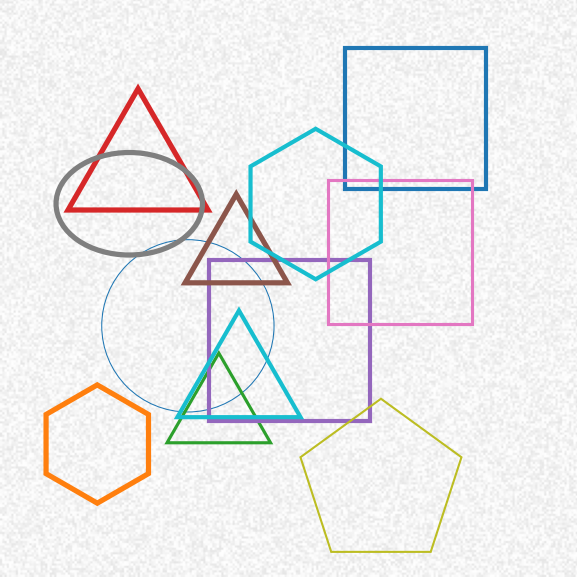[{"shape": "circle", "thickness": 0.5, "radius": 0.75, "center": [0.325, 0.435]}, {"shape": "square", "thickness": 2, "radius": 0.61, "center": [0.72, 0.793]}, {"shape": "hexagon", "thickness": 2.5, "radius": 0.51, "center": [0.168, 0.23]}, {"shape": "triangle", "thickness": 1.5, "radius": 0.52, "center": [0.379, 0.284]}, {"shape": "triangle", "thickness": 2.5, "radius": 0.7, "center": [0.239, 0.706]}, {"shape": "square", "thickness": 2, "radius": 0.7, "center": [0.502, 0.41]}, {"shape": "triangle", "thickness": 2.5, "radius": 0.51, "center": [0.409, 0.561]}, {"shape": "square", "thickness": 1.5, "radius": 0.62, "center": [0.692, 0.562]}, {"shape": "oval", "thickness": 2.5, "radius": 0.63, "center": [0.224, 0.646]}, {"shape": "pentagon", "thickness": 1, "radius": 0.73, "center": [0.66, 0.162]}, {"shape": "triangle", "thickness": 2, "radius": 0.62, "center": [0.414, 0.338]}, {"shape": "hexagon", "thickness": 2, "radius": 0.65, "center": [0.547, 0.646]}]